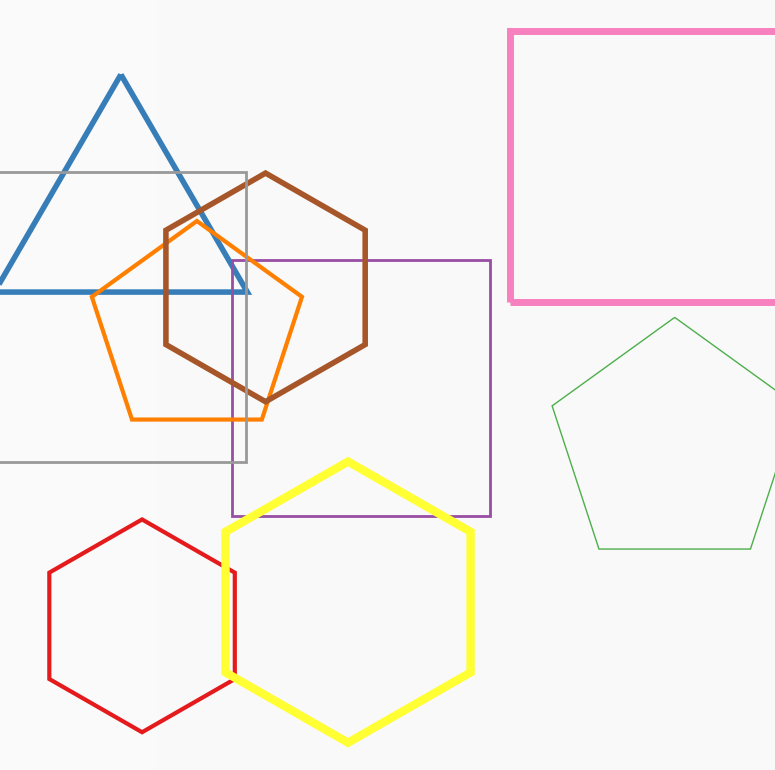[{"shape": "hexagon", "thickness": 1.5, "radius": 0.69, "center": [0.183, 0.187]}, {"shape": "triangle", "thickness": 2, "radius": 0.94, "center": [0.156, 0.715]}, {"shape": "pentagon", "thickness": 0.5, "radius": 0.83, "center": [0.871, 0.422]}, {"shape": "square", "thickness": 1, "radius": 0.83, "center": [0.466, 0.496]}, {"shape": "pentagon", "thickness": 1.5, "radius": 0.71, "center": [0.254, 0.57]}, {"shape": "hexagon", "thickness": 3, "radius": 0.91, "center": [0.449, 0.218]}, {"shape": "hexagon", "thickness": 2, "radius": 0.74, "center": [0.343, 0.627]}, {"shape": "square", "thickness": 2.5, "radius": 0.88, "center": [0.833, 0.784]}, {"shape": "square", "thickness": 1, "radius": 0.94, "center": [0.129, 0.588]}]